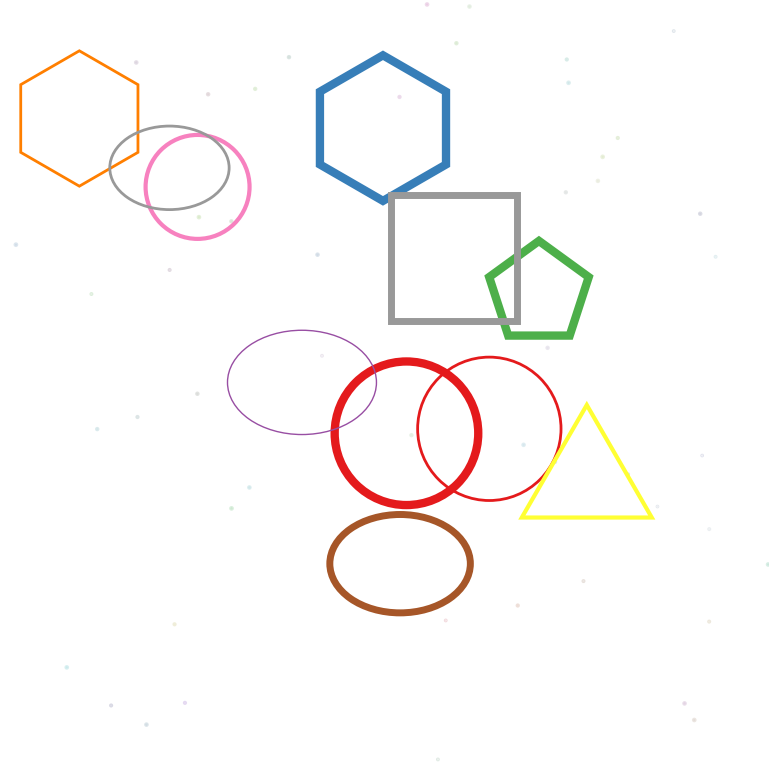[{"shape": "circle", "thickness": 3, "radius": 0.47, "center": [0.528, 0.437]}, {"shape": "circle", "thickness": 1, "radius": 0.47, "center": [0.635, 0.443]}, {"shape": "hexagon", "thickness": 3, "radius": 0.47, "center": [0.497, 0.834]}, {"shape": "pentagon", "thickness": 3, "radius": 0.34, "center": [0.7, 0.619]}, {"shape": "oval", "thickness": 0.5, "radius": 0.48, "center": [0.392, 0.503]}, {"shape": "hexagon", "thickness": 1, "radius": 0.44, "center": [0.103, 0.846]}, {"shape": "triangle", "thickness": 1.5, "radius": 0.49, "center": [0.762, 0.377]}, {"shape": "oval", "thickness": 2.5, "radius": 0.46, "center": [0.52, 0.268]}, {"shape": "circle", "thickness": 1.5, "radius": 0.34, "center": [0.257, 0.757]}, {"shape": "square", "thickness": 2.5, "radius": 0.41, "center": [0.59, 0.665]}, {"shape": "oval", "thickness": 1, "radius": 0.39, "center": [0.22, 0.782]}]